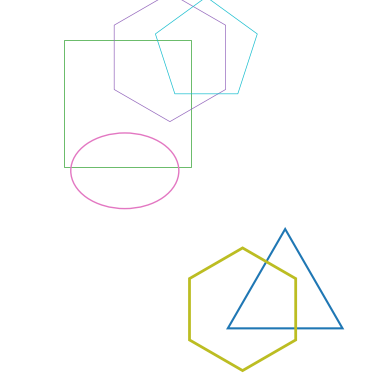[{"shape": "triangle", "thickness": 1.5, "radius": 0.86, "center": [0.741, 0.233]}, {"shape": "square", "thickness": 0.5, "radius": 0.82, "center": [0.332, 0.732]}, {"shape": "hexagon", "thickness": 0.5, "radius": 0.84, "center": [0.441, 0.851]}, {"shape": "oval", "thickness": 1, "radius": 0.7, "center": [0.324, 0.556]}, {"shape": "hexagon", "thickness": 2, "radius": 0.8, "center": [0.63, 0.197]}, {"shape": "pentagon", "thickness": 0.5, "radius": 0.7, "center": [0.536, 0.869]}]